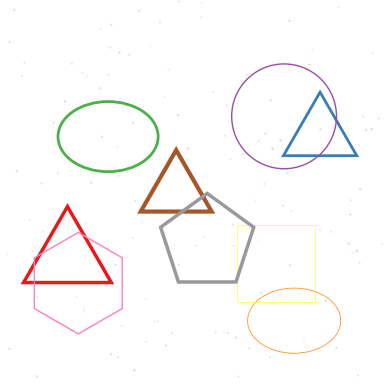[{"shape": "triangle", "thickness": 2.5, "radius": 0.66, "center": [0.175, 0.332]}, {"shape": "triangle", "thickness": 2, "radius": 0.55, "center": [0.831, 0.651]}, {"shape": "oval", "thickness": 2, "radius": 0.65, "center": [0.281, 0.645]}, {"shape": "circle", "thickness": 1, "radius": 0.68, "center": [0.738, 0.698]}, {"shape": "oval", "thickness": 0.5, "radius": 0.6, "center": [0.764, 0.167]}, {"shape": "square", "thickness": 0.5, "radius": 0.51, "center": [0.717, 0.316]}, {"shape": "triangle", "thickness": 3, "radius": 0.53, "center": [0.458, 0.504]}, {"shape": "hexagon", "thickness": 1, "radius": 0.66, "center": [0.203, 0.264]}, {"shape": "pentagon", "thickness": 2.5, "radius": 0.64, "center": [0.538, 0.37]}]